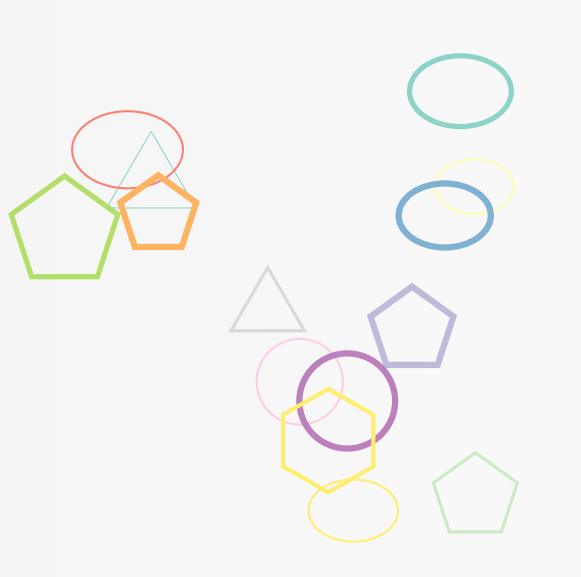[{"shape": "triangle", "thickness": 0.5, "radius": 0.44, "center": [0.26, 0.683]}, {"shape": "oval", "thickness": 2.5, "radius": 0.44, "center": [0.792, 0.841]}, {"shape": "oval", "thickness": 1, "radius": 0.34, "center": [0.816, 0.676]}, {"shape": "pentagon", "thickness": 3, "radius": 0.37, "center": [0.709, 0.428]}, {"shape": "oval", "thickness": 1, "radius": 0.48, "center": [0.219, 0.74]}, {"shape": "oval", "thickness": 3, "radius": 0.4, "center": [0.765, 0.626]}, {"shape": "pentagon", "thickness": 3, "radius": 0.34, "center": [0.272, 0.627]}, {"shape": "pentagon", "thickness": 2.5, "radius": 0.48, "center": [0.111, 0.598]}, {"shape": "circle", "thickness": 1, "radius": 0.37, "center": [0.516, 0.338]}, {"shape": "triangle", "thickness": 1.5, "radius": 0.37, "center": [0.461, 0.463]}, {"shape": "circle", "thickness": 3, "radius": 0.41, "center": [0.597, 0.305]}, {"shape": "pentagon", "thickness": 1.5, "radius": 0.38, "center": [0.818, 0.139]}, {"shape": "oval", "thickness": 1, "radius": 0.38, "center": [0.608, 0.115]}, {"shape": "hexagon", "thickness": 2, "radius": 0.45, "center": [0.565, 0.236]}]